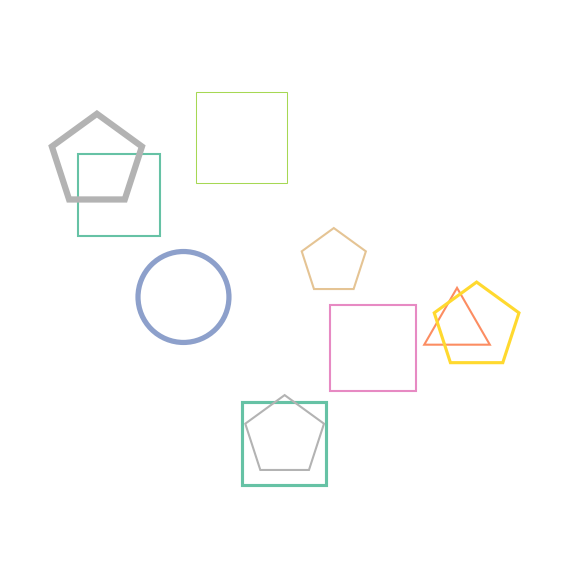[{"shape": "square", "thickness": 1, "radius": 0.36, "center": [0.206, 0.662]}, {"shape": "square", "thickness": 1.5, "radius": 0.36, "center": [0.492, 0.231]}, {"shape": "triangle", "thickness": 1, "radius": 0.33, "center": [0.791, 0.435]}, {"shape": "circle", "thickness": 2.5, "radius": 0.39, "center": [0.318, 0.485]}, {"shape": "square", "thickness": 1, "radius": 0.37, "center": [0.645, 0.396]}, {"shape": "square", "thickness": 0.5, "radius": 0.39, "center": [0.418, 0.76]}, {"shape": "pentagon", "thickness": 1.5, "radius": 0.39, "center": [0.825, 0.434]}, {"shape": "pentagon", "thickness": 1, "radius": 0.29, "center": [0.578, 0.546]}, {"shape": "pentagon", "thickness": 1, "radius": 0.36, "center": [0.493, 0.243]}, {"shape": "pentagon", "thickness": 3, "radius": 0.41, "center": [0.168, 0.72]}]